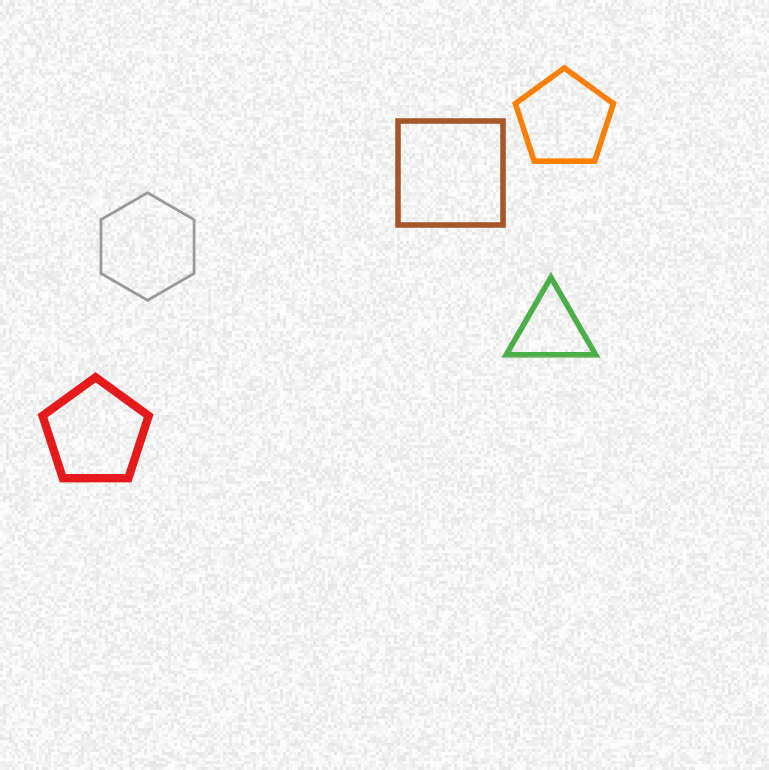[{"shape": "pentagon", "thickness": 3, "radius": 0.36, "center": [0.124, 0.438]}, {"shape": "triangle", "thickness": 2, "radius": 0.34, "center": [0.715, 0.573]}, {"shape": "pentagon", "thickness": 2, "radius": 0.33, "center": [0.733, 0.845]}, {"shape": "square", "thickness": 2, "radius": 0.34, "center": [0.585, 0.776]}, {"shape": "hexagon", "thickness": 1, "radius": 0.35, "center": [0.192, 0.68]}]